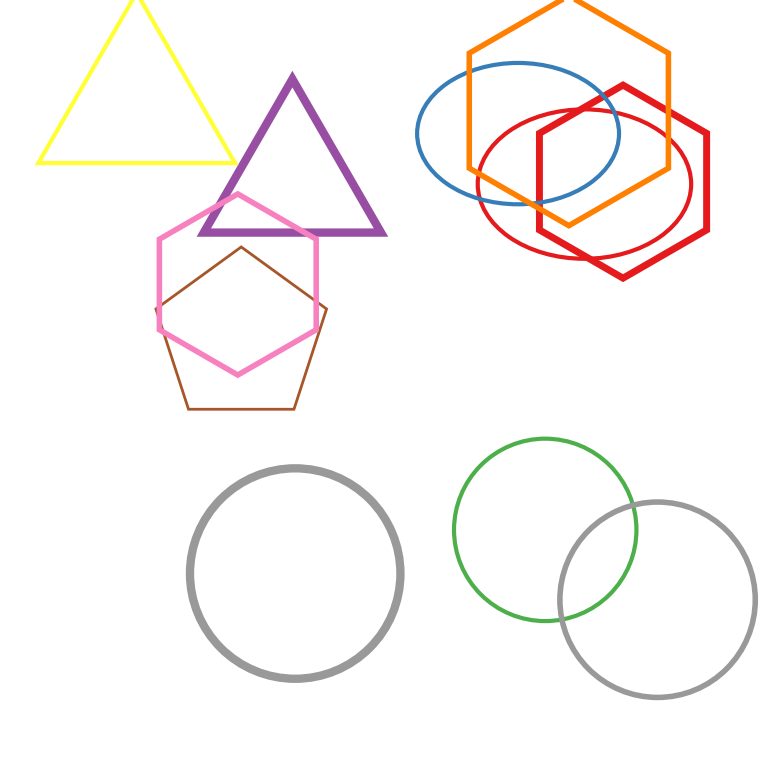[{"shape": "hexagon", "thickness": 2.5, "radius": 0.63, "center": [0.809, 0.764]}, {"shape": "oval", "thickness": 1.5, "radius": 0.69, "center": [0.759, 0.761]}, {"shape": "oval", "thickness": 1.5, "radius": 0.66, "center": [0.673, 0.826]}, {"shape": "circle", "thickness": 1.5, "radius": 0.59, "center": [0.708, 0.312]}, {"shape": "triangle", "thickness": 3, "radius": 0.66, "center": [0.38, 0.764]}, {"shape": "hexagon", "thickness": 2, "radius": 0.75, "center": [0.739, 0.856]}, {"shape": "triangle", "thickness": 1.5, "radius": 0.74, "center": [0.177, 0.862]}, {"shape": "pentagon", "thickness": 1, "radius": 0.58, "center": [0.313, 0.563]}, {"shape": "hexagon", "thickness": 2, "radius": 0.59, "center": [0.309, 0.631]}, {"shape": "circle", "thickness": 3, "radius": 0.68, "center": [0.383, 0.255]}, {"shape": "circle", "thickness": 2, "radius": 0.63, "center": [0.854, 0.221]}]